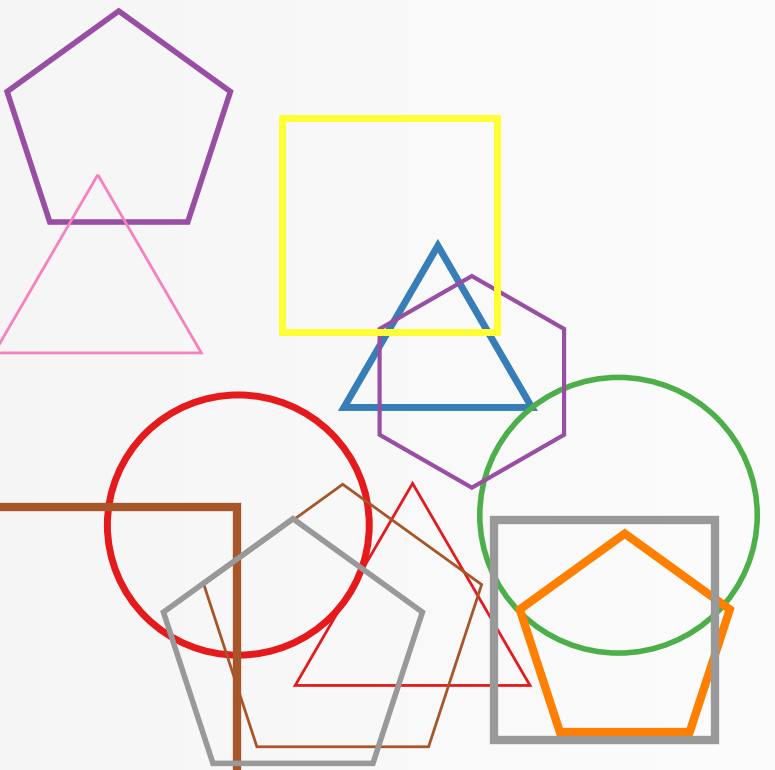[{"shape": "triangle", "thickness": 1, "radius": 0.87, "center": [0.532, 0.197]}, {"shape": "circle", "thickness": 2.5, "radius": 0.84, "center": [0.307, 0.318]}, {"shape": "triangle", "thickness": 2.5, "radius": 0.7, "center": [0.565, 0.541]}, {"shape": "circle", "thickness": 2, "radius": 0.9, "center": [0.798, 0.331]}, {"shape": "pentagon", "thickness": 2, "radius": 0.76, "center": [0.153, 0.834]}, {"shape": "hexagon", "thickness": 1.5, "radius": 0.69, "center": [0.609, 0.504]}, {"shape": "pentagon", "thickness": 3, "radius": 0.71, "center": [0.806, 0.165]}, {"shape": "square", "thickness": 2.5, "radius": 0.7, "center": [0.503, 0.708]}, {"shape": "pentagon", "thickness": 1, "radius": 0.94, "center": [0.442, 0.183]}, {"shape": "square", "thickness": 3, "radius": 0.99, "center": [0.107, 0.144]}, {"shape": "triangle", "thickness": 1, "radius": 0.77, "center": [0.126, 0.619]}, {"shape": "square", "thickness": 3, "radius": 0.71, "center": [0.78, 0.182]}, {"shape": "pentagon", "thickness": 2, "radius": 0.88, "center": [0.378, 0.151]}]